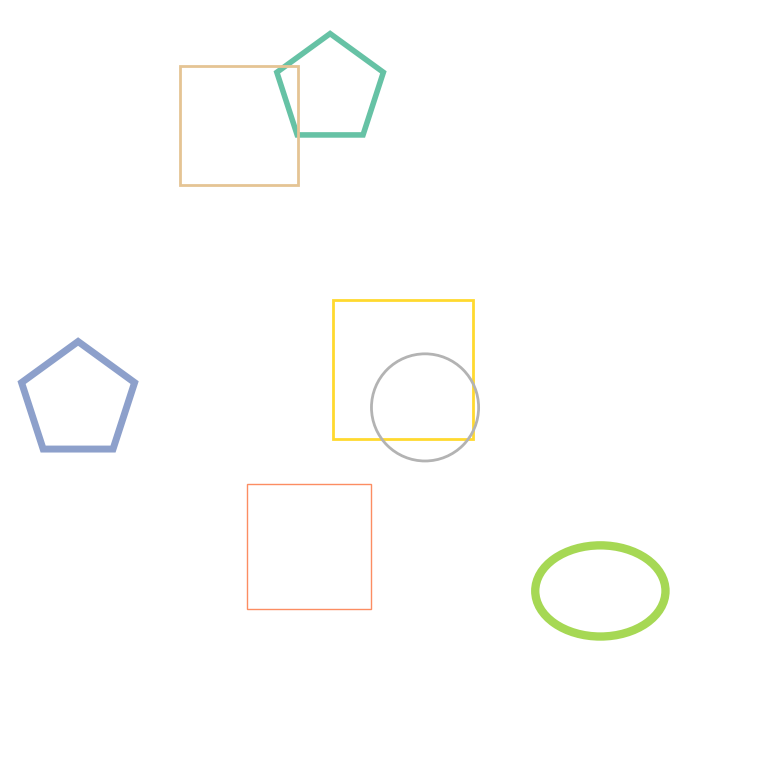[{"shape": "pentagon", "thickness": 2, "radius": 0.36, "center": [0.429, 0.884]}, {"shape": "square", "thickness": 0.5, "radius": 0.4, "center": [0.401, 0.291]}, {"shape": "pentagon", "thickness": 2.5, "radius": 0.39, "center": [0.101, 0.479]}, {"shape": "oval", "thickness": 3, "radius": 0.42, "center": [0.78, 0.233]}, {"shape": "square", "thickness": 1, "radius": 0.45, "center": [0.524, 0.52]}, {"shape": "square", "thickness": 1, "radius": 0.38, "center": [0.31, 0.837]}, {"shape": "circle", "thickness": 1, "radius": 0.35, "center": [0.552, 0.471]}]